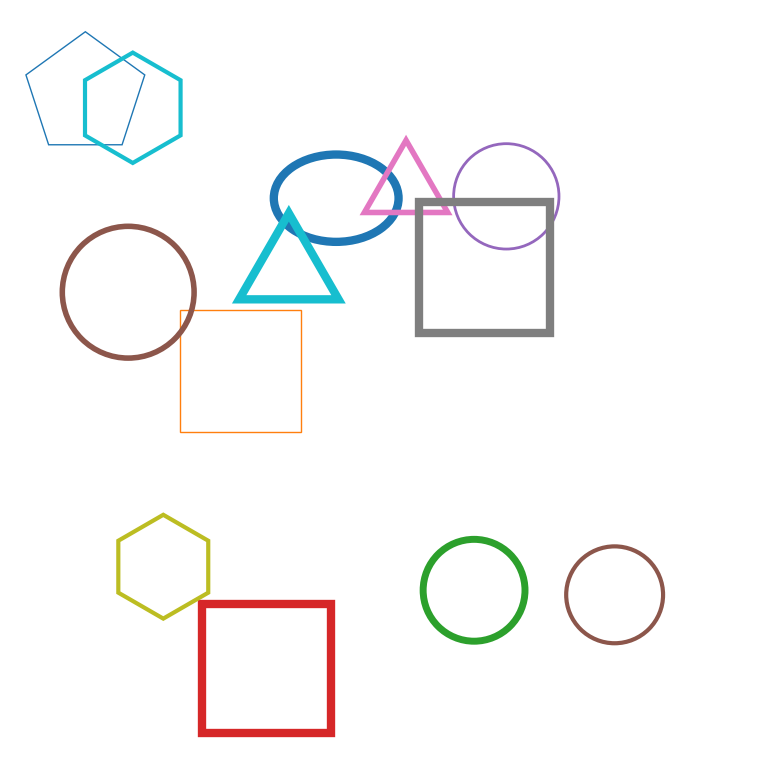[{"shape": "pentagon", "thickness": 0.5, "radius": 0.41, "center": [0.111, 0.878]}, {"shape": "oval", "thickness": 3, "radius": 0.41, "center": [0.437, 0.743]}, {"shape": "square", "thickness": 0.5, "radius": 0.4, "center": [0.312, 0.518]}, {"shape": "circle", "thickness": 2.5, "radius": 0.33, "center": [0.616, 0.233]}, {"shape": "square", "thickness": 3, "radius": 0.42, "center": [0.346, 0.132]}, {"shape": "circle", "thickness": 1, "radius": 0.34, "center": [0.658, 0.745]}, {"shape": "circle", "thickness": 1.5, "radius": 0.31, "center": [0.798, 0.228]}, {"shape": "circle", "thickness": 2, "radius": 0.43, "center": [0.166, 0.621]}, {"shape": "triangle", "thickness": 2, "radius": 0.31, "center": [0.527, 0.755]}, {"shape": "square", "thickness": 3, "radius": 0.43, "center": [0.63, 0.653]}, {"shape": "hexagon", "thickness": 1.5, "radius": 0.34, "center": [0.212, 0.264]}, {"shape": "hexagon", "thickness": 1.5, "radius": 0.36, "center": [0.172, 0.86]}, {"shape": "triangle", "thickness": 3, "radius": 0.37, "center": [0.375, 0.649]}]